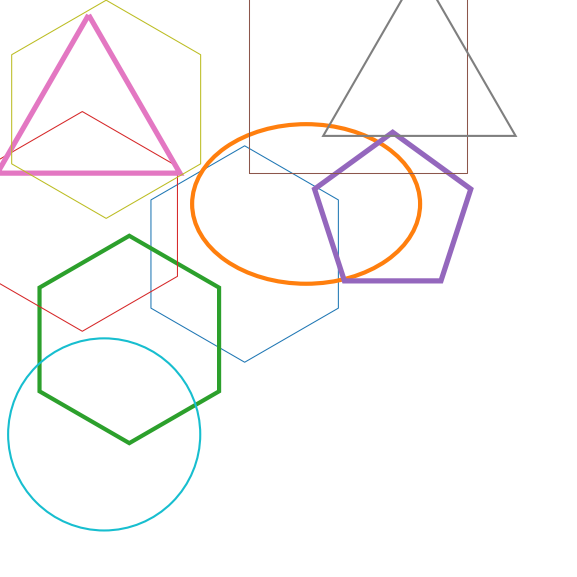[{"shape": "hexagon", "thickness": 0.5, "radius": 0.94, "center": [0.424, 0.559]}, {"shape": "oval", "thickness": 2, "radius": 0.99, "center": [0.53, 0.646]}, {"shape": "hexagon", "thickness": 2, "radius": 0.9, "center": [0.224, 0.411]}, {"shape": "hexagon", "thickness": 0.5, "radius": 0.95, "center": [0.143, 0.616]}, {"shape": "pentagon", "thickness": 2.5, "radius": 0.71, "center": [0.68, 0.628]}, {"shape": "square", "thickness": 0.5, "radius": 0.94, "center": [0.62, 0.887]}, {"shape": "triangle", "thickness": 2.5, "radius": 0.91, "center": [0.153, 0.791]}, {"shape": "triangle", "thickness": 1, "radius": 0.96, "center": [0.726, 0.86]}, {"shape": "hexagon", "thickness": 0.5, "radius": 0.94, "center": [0.184, 0.81]}, {"shape": "circle", "thickness": 1, "radius": 0.83, "center": [0.18, 0.247]}]